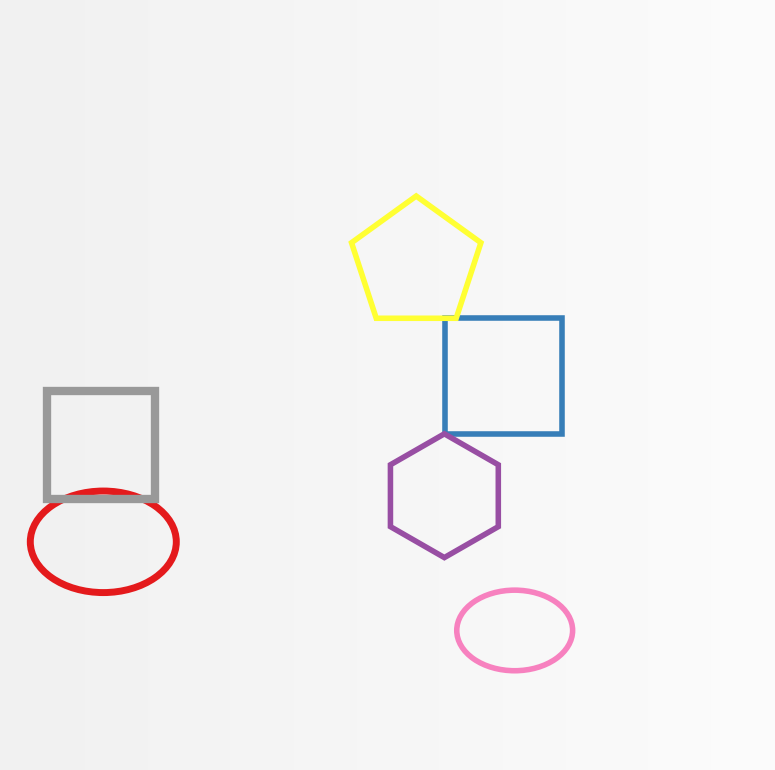[{"shape": "oval", "thickness": 2.5, "radius": 0.47, "center": [0.133, 0.296]}, {"shape": "square", "thickness": 2, "radius": 0.38, "center": [0.649, 0.512]}, {"shape": "hexagon", "thickness": 2, "radius": 0.4, "center": [0.573, 0.356]}, {"shape": "pentagon", "thickness": 2, "radius": 0.44, "center": [0.537, 0.658]}, {"shape": "oval", "thickness": 2, "radius": 0.37, "center": [0.664, 0.181]}, {"shape": "square", "thickness": 3, "radius": 0.35, "center": [0.131, 0.422]}]